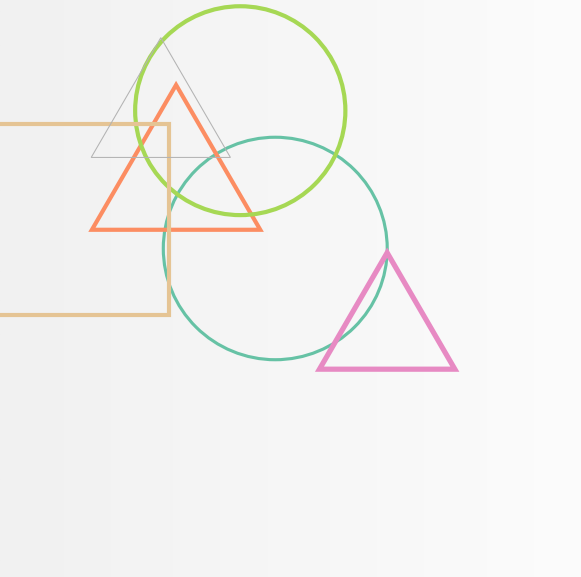[{"shape": "circle", "thickness": 1.5, "radius": 0.96, "center": [0.474, 0.569]}, {"shape": "triangle", "thickness": 2, "radius": 0.84, "center": [0.303, 0.685]}, {"shape": "triangle", "thickness": 2.5, "radius": 0.67, "center": [0.666, 0.427]}, {"shape": "circle", "thickness": 2, "radius": 0.9, "center": [0.413, 0.807]}, {"shape": "square", "thickness": 2, "radius": 0.83, "center": [0.124, 0.619]}, {"shape": "triangle", "thickness": 0.5, "radius": 0.69, "center": [0.277, 0.796]}]